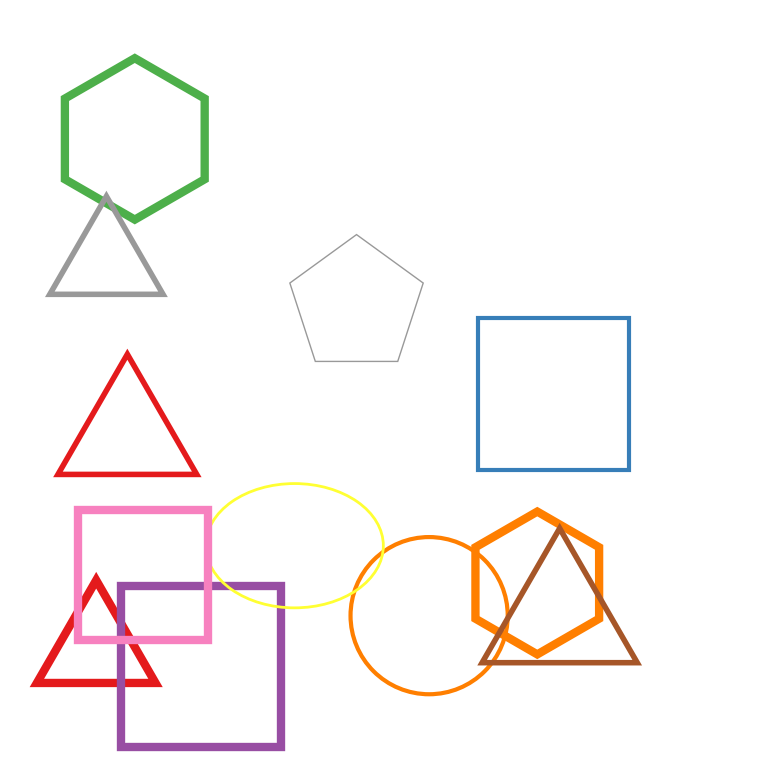[{"shape": "triangle", "thickness": 3, "radius": 0.44, "center": [0.125, 0.158]}, {"shape": "triangle", "thickness": 2, "radius": 0.52, "center": [0.165, 0.436]}, {"shape": "square", "thickness": 1.5, "radius": 0.49, "center": [0.719, 0.488]}, {"shape": "hexagon", "thickness": 3, "radius": 0.52, "center": [0.175, 0.82]}, {"shape": "square", "thickness": 3, "radius": 0.52, "center": [0.261, 0.135]}, {"shape": "circle", "thickness": 1.5, "radius": 0.51, "center": [0.557, 0.2]}, {"shape": "hexagon", "thickness": 3, "radius": 0.46, "center": [0.698, 0.243]}, {"shape": "oval", "thickness": 1, "radius": 0.58, "center": [0.383, 0.291]}, {"shape": "triangle", "thickness": 2, "radius": 0.58, "center": [0.727, 0.198]}, {"shape": "square", "thickness": 3, "radius": 0.42, "center": [0.186, 0.253]}, {"shape": "triangle", "thickness": 2, "radius": 0.42, "center": [0.138, 0.66]}, {"shape": "pentagon", "thickness": 0.5, "radius": 0.46, "center": [0.463, 0.604]}]